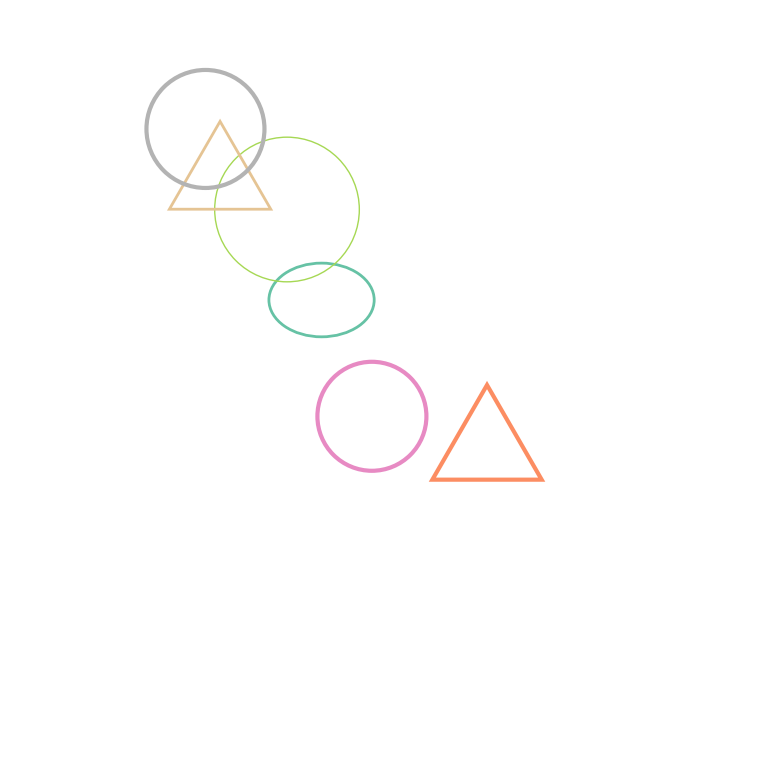[{"shape": "oval", "thickness": 1, "radius": 0.34, "center": [0.418, 0.61]}, {"shape": "triangle", "thickness": 1.5, "radius": 0.41, "center": [0.632, 0.418]}, {"shape": "circle", "thickness": 1.5, "radius": 0.35, "center": [0.483, 0.459]}, {"shape": "circle", "thickness": 0.5, "radius": 0.47, "center": [0.373, 0.728]}, {"shape": "triangle", "thickness": 1, "radius": 0.38, "center": [0.286, 0.766]}, {"shape": "circle", "thickness": 1.5, "radius": 0.38, "center": [0.267, 0.833]}]